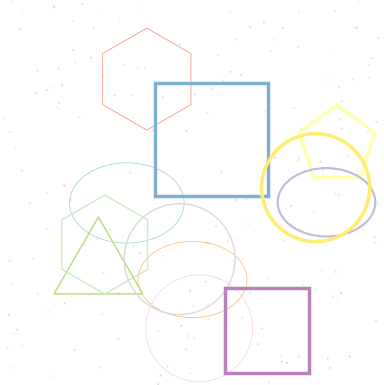[{"shape": "oval", "thickness": 0.5, "radius": 0.74, "center": [0.329, 0.473]}, {"shape": "pentagon", "thickness": 2.5, "radius": 0.52, "center": [0.876, 0.624]}, {"shape": "oval", "thickness": 1.5, "radius": 0.63, "center": [0.848, 0.475]}, {"shape": "hexagon", "thickness": 0.5, "radius": 0.66, "center": [0.381, 0.795]}, {"shape": "square", "thickness": 2.5, "radius": 0.73, "center": [0.549, 0.638]}, {"shape": "oval", "thickness": 0.5, "radius": 0.71, "center": [0.5, 0.274]}, {"shape": "triangle", "thickness": 1, "radius": 0.67, "center": [0.256, 0.303]}, {"shape": "circle", "thickness": 0.5, "radius": 0.69, "center": [0.517, 0.147]}, {"shape": "circle", "thickness": 1, "radius": 0.72, "center": [0.467, 0.327]}, {"shape": "square", "thickness": 2.5, "radius": 0.55, "center": [0.693, 0.141]}, {"shape": "hexagon", "thickness": 1, "radius": 0.64, "center": [0.272, 0.365]}, {"shape": "circle", "thickness": 2.5, "radius": 0.7, "center": [0.82, 0.513]}]